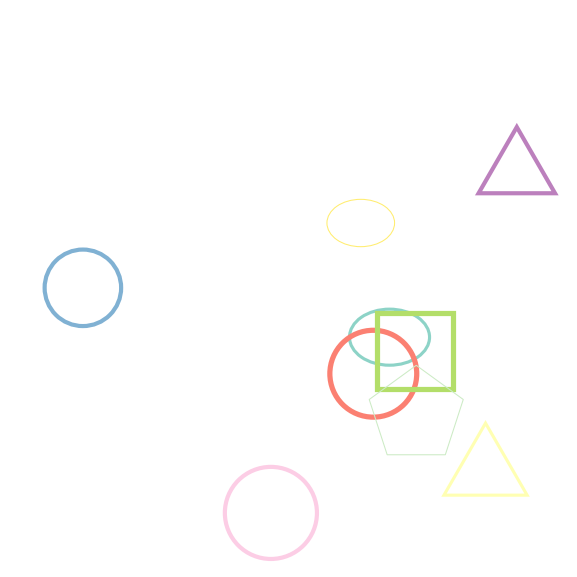[{"shape": "oval", "thickness": 1.5, "radius": 0.35, "center": [0.674, 0.415]}, {"shape": "triangle", "thickness": 1.5, "radius": 0.42, "center": [0.841, 0.183]}, {"shape": "circle", "thickness": 2.5, "radius": 0.38, "center": [0.646, 0.352]}, {"shape": "circle", "thickness": 2, "radius": 0.33, "center": [0.144, 0.501]}, {"shape": "square", "thickness": 2.5, "radius": 0.33, "center": [0.719, 0.391]}, {"shape": "circle", "thickness": 2, "radius": 0.4, "center": [0.469, 0.111]}, {"shape": "triangle", "thickness": 2, "radius": 0.38, "center": [0.895, 0.703]}, {"shape": "pentagon", "thickness": 0.5, "radius": 0.43, "center": [0.721, 0.281]}, {"shape": "oval", "thickness": 0.5, "radius": 0.29, "center": [0.625, 0.613]}]